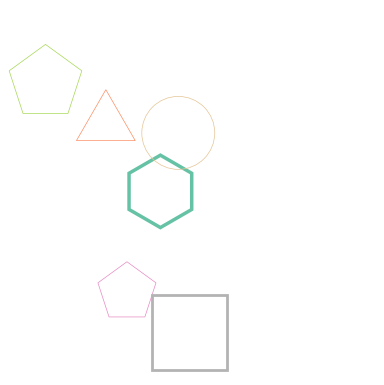[{"shape": "hexagon", "thickness": 2.5, "radius": 0.47, "center": [0.417, 0.503]}, {"shape": "triangle", "thickness": 0.5, "radius": 0.44, "center": [0.275, 0.679]}, {"shape": "pentagon", "thickness": 0.5, "radius": 0.4, "center": [0.33, 0.241]}, {"shape": "pentagon", "thickness": 0.5, "radius": 0.5, "center": [0.118, 0.785]}, {"shape": "circle", "thickness": 0.5, "radius": 0.47, "center": [0.463, 0.655]}, {"shape": "square", "thickness": 2, "radius": 0.49, "center": [0.493, 0.135]}]